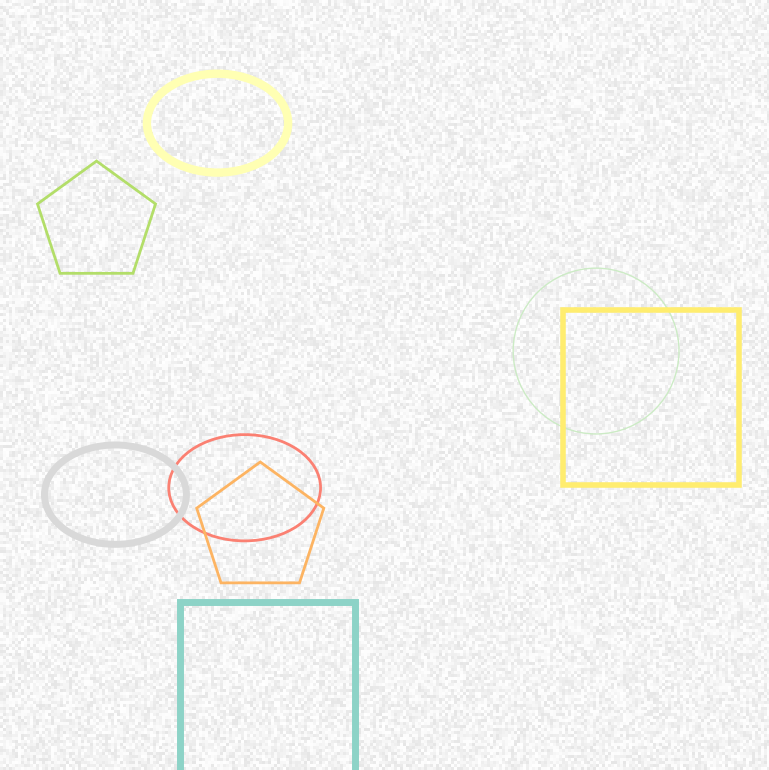[{"shape": "square", "thickness": 2.5, "radius": 0.57, "center": [0.348, 0.105]}, {"shape": "oval", "thickness": 3, "radius": 0.46, "center": [0.282, 0.84]}, {"shape": "oval", "thickness": 1, "radius": 0.49, "center": [0.318, 0.367]}, {"shape": "pentagon", "thickness": 1, "radius": 0.43, "center": [0.338, 0.313]}, {"shape": "pentagon", "thickness": 1, "radius": 0.4, "center": [0.125, 0.71]}, {"shape": "oval", "thickness": 2.5, "radius": 0.46, "center": [0.15, 0.358]}, {"shape": "circle", "thickness": 0.5, "radius": 0.54, "center": [0.774, 0.544]}, {"shape": "square", "thickness": 2, "radius": 0.57, "center": [0.846, 0.484]}]